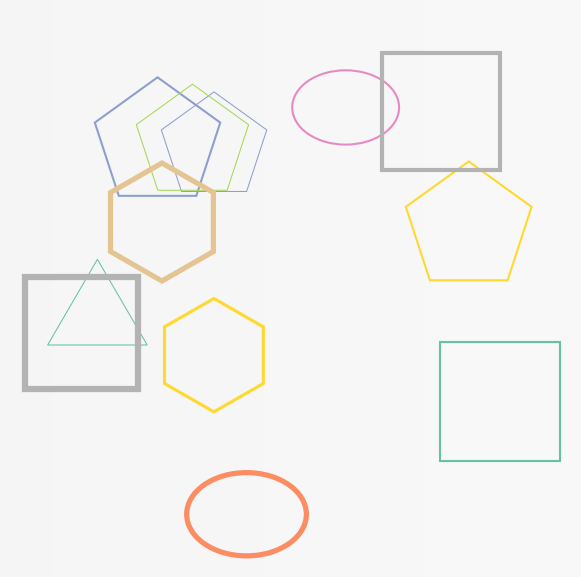[{"shape": "square", "thickness": 1, "radius": 0.51, "center": [0.86, 0.304]}, {"shape": "triangle", "thickness": 0.5, "radius": 0.49, "center": [0.168, 0.451]}, {"shape": "oval", "thickness": 2.5, "radius": 0.51, "center": [0.424, 0.109]}, {"shape": "pentagon", "thickness": 0.5, "radius": 0.48, "center": [0.368, 0.745]}, {"shape": "pentagon", "thickness": 1, "radius": 0.57, "center": [0.271, 0.752]}, {"shape": "oval", "thickness": 1, "radius": 0.46, "center": [0.595, 0.813]}, {"shape": "pentagon", "thickness": 0.5, "radius": 0.51, "center": [0.331, 0.752]}, {"shape": "pentagon", "thickness": 1, "radius": 0.57, "center": [0.806, 0.606]}, {"shape": "hexagon", "thickness": 1.5, "radius": 0.49, "center": [0.368, 0.384]}, {"shape": "hexagon", "thickness": 2.5, "radius": 0.51, "center": [0.279, 0.615]}, {"shape": "square", "thickness": 3, "radius": 0.49, "center": [0.14, 0.423]}, {"shape": "square", "thickness": 2, "radius": 0.51, "center": [0.759, 0.807]}]